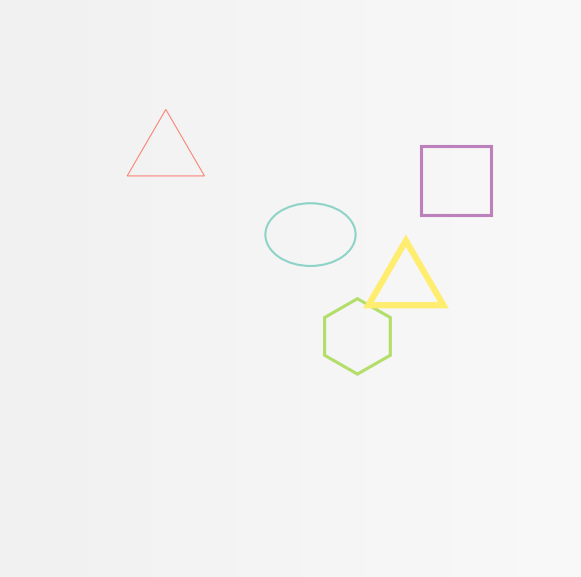[{"shape": "oval", "thickness": 1, "radius": 0.39, "center": [0.534, 0.593]}, {"shape": "triangle", "thickness": 0.5, "radius": 0.38, "center": [0.285, 0.733]}, {"shape": "hexagon", "thickness": 1.5, "radius": 0.33, "center": [0.615, 0.417]}, {"shape": "square", "thickness": 1.5, "radius": 0.3, "center": [0.784, 0.686]}, {"shape": "triangle", "thickness": 3, "radius": 0.37, "center": [0.698, 0.508]}]